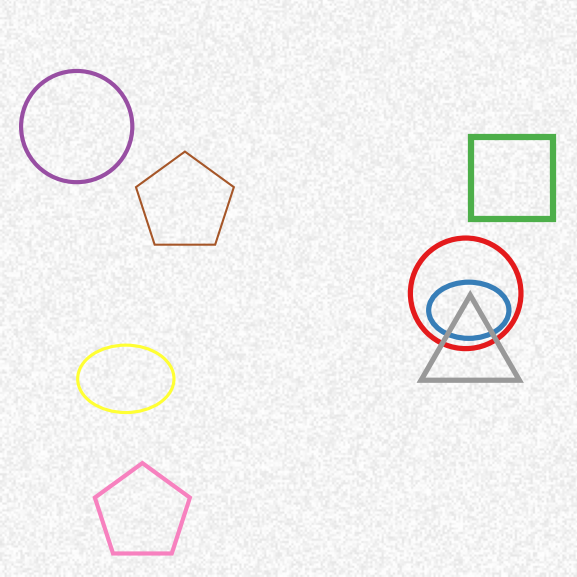[{"shape": "circle", "thickness": 2.5, "radius": 0.48, "center": [0.806, 0.491]}, {"shape": "oval", "thickness": 2.5, "radius": 0.35, "center": [0.812, 0.462]}, {"shape": "square", "thickness": 3, "radius": 0.36, "center": [0.887, 0.691]}, {"shape": "circle", "thickness": 2, "radius": 0.48, "center": [0.133, 0.78]}, {"shape": "oval", "thickness": 1.5, "radius": 0.42, "center": [0.218, 0.343]}, {"shape": "pentagon", "thickness": 1, "radius": 0.45, "center": [0.32, 0.648]}, {"shape": "pentagon", "thickness": 2, "radius": 0.43, "center": [0.247, 0.111]}, {"shape": "triangle", "thickness": 2.5, "radius": 0.49, "center": [0.814, 0.39]}]